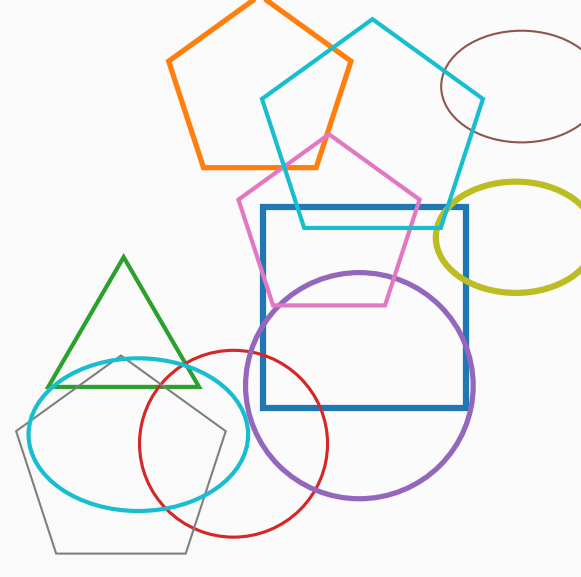[{"shape": "square", "thickness": 3, "radius": 0.87, "center": [0.627, 0.466]}, {"shape": "pentagon", "thickness": 2.5, "radius": 0.82, "center": [0.447, 0.842]}, {"shape": "triangle", "thickness": 2, "radius": 0.75, "center": [0.213, 0.404]}, {"shape": "circle", "thickness": 1.5, "radius": 0.81, "center": [0.402, 0.231]}, {"shape": "circle", "thickness": 2.5, "radius": 0.98, "center": [0.618, 0.331]}, {"shape": "oval", "thickness": 1, "radius": 0.69, "center": [0.897, 0.849]}, {"shape": "pentagon", "thickness": 2, "radius": 0.82, "center": [0.566, 0.603]}, {"shape": "pentagon", "thickness": 1, "radius": 0.95, "center": [0.208, 0.194]}, {"shape": "oval", "thickness": 3, "radius": 0.69, "center": [0.887, 0.588]}, {"shape": "oval", "thickness": 2, "radius": 0.94, "center": [0.238, 0.247]}, {"shape": "pentagon", "thickness": 2, "radius": 1.0, "center": [0.641, 0.766]}]